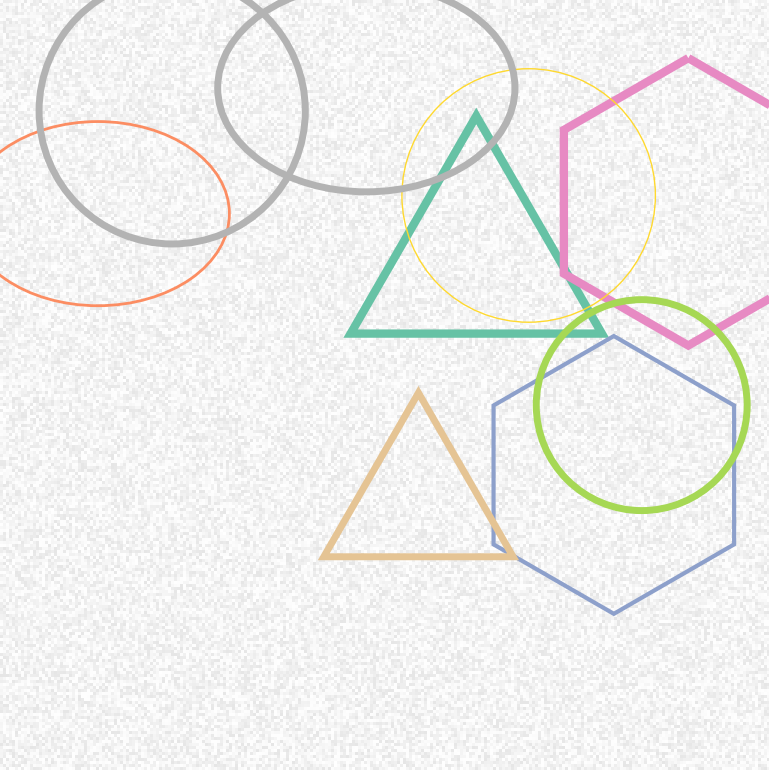[{"shape": "triangle", "thickness": 3, "radius": 0.94, "center": [0.619, 0.661]}, {"shape": "oval", "thickness": 1, "radius": 0.85, "center": [0.127, 0.723]}, {"shape": "hexagon", "thickness": 1.5, "radius": 0.9, "center": [0.797, 0.383]}, {"shape": "hexagon", "thickness": 3, "radius": 0.93, "center": [0.894, 0.738]}, {"shape": "circle", "thickness": 2.5, "radius": 0.68, "center": [0.833, 0.474]}, {"shape": "circle", "thickness": 0.5, "radius": 0.82, "center": [0.687, 0.746]}, {"shape": "triangle", "thickness": 2.5, "radius": 0.71, "center": [0.543, 0.348]}, {"shape": "oval", "thickness": 2.5, "radius": 0.97, "center": [0.476, 0.886]}, {"shape": "circle", "thickness": 2.5, "radius": 0.86, "center": [0.224, 0.856]}]